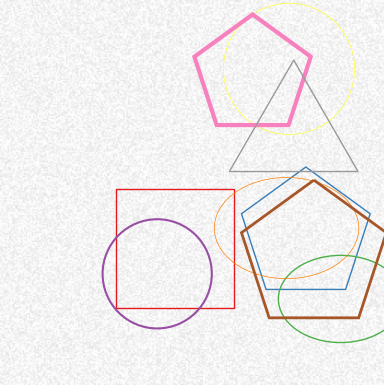[{"shape": "square", "thickness": 1, "radius": 0.77, "center": [0.454, 0.355]}, {"shape": "pentagon", "thickness": 1, "radius": 0.88, "center": [0.794, 0.39]}, {"shape": "oval", "thickness": 1, "radius": 0.81, "center": [0.885, 0.223]}, {"shape": "circle", "thickness": 1.5, "radius": 0.71, "center": [0.408, 0.289]}, {"shape": "oval", "thickness": 0.5, "radius": 0.94, "center": [0.744, 0.408]}, {"shape": "circle", "thickness": 0.5, "radius": 0.85, "center": [0.751, 0.821]}, {"shape": "pentagon", "thickness": 2, "radius": 0.99, "center": [0.815, 0.334]}, {"shape": "pentagon", "thickness": 3, "radius": 0.79, "center": [0.656, 0.804]}, {"shape": "triangle", "thickness": 1, "radius": 0.96, "center": [0.763, 0.651]}]